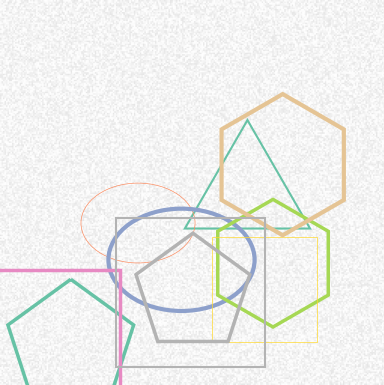[{"shape": "pentagon", "thickness": 2.5, "radius": 0.86, "center": [0.184, 0.103]}, {"shape": "triangle", "thickness": 1.5, "radius": 0.94, "center": [0.643, 0.5]}, {"shape": "oval", "thickness": 0.5, "radius": 0.74, "center": [0.358, 0.421]}, {"shape": "oval", "thickness": 3, "radius": 0.95, "center": [0.471, 0.325]}, {"shape": "square", "thickness": 2.5, "radius": 0.95, "center": [0.122, 0.11]}, {"shape": "hexagon", "thickness": 2.5, "radius": 0.83, "center": [0.709, 0.316]}, {"shape": "square", "thickness": 0.5, "radius": 0.68, "center": [0.686, 0.247]}, {"shape": "hexagon", "thickness": 3, "radius": 0.92, "center": [0.734, 0.572]}, {"shape": "square", "thickness": 1.5, "radius": 0.97, "center": [0.494, 0.24]}, {"shape": "pentagon", "thickness": 2.5, "radius": 0.78, "center": [0.501, 0.239]}]